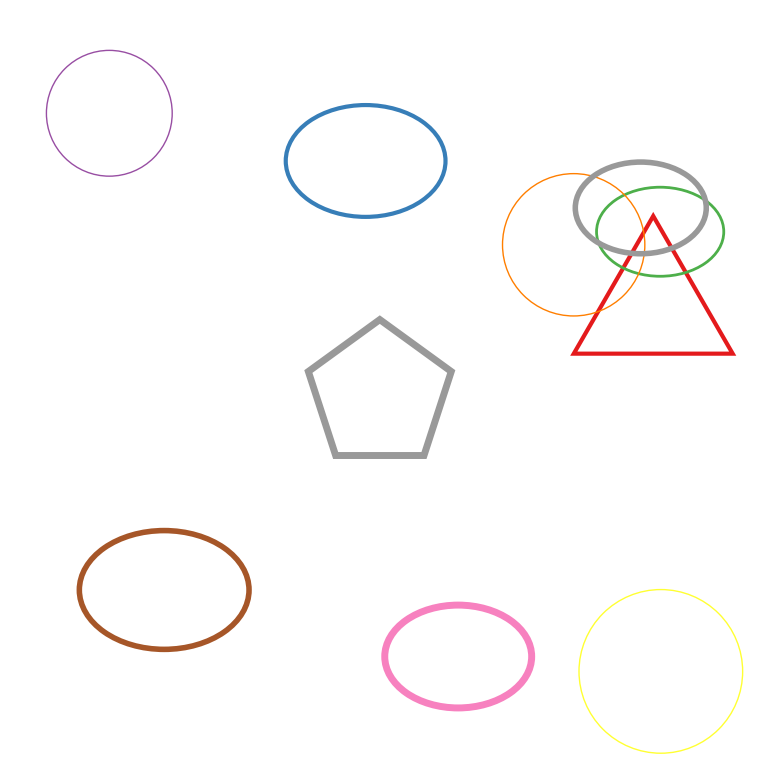[{"shape": "triangle", "thickness": 1.5, "radius": 0.6, "center": [0.848, 0.6]}, {"shape": "oval", "thickness": 1.5, "radius": 0.52, "center": [0.475, 0.791]}, {"shape": "oval", "thickness": 1, "radius": 0.41, "center": [0.857, 0.699]}, {"shape": "circle", "thickness": 0.5, "radius": 0.41, "center": [0.142, 0.853]}, {"shape": "circle", "thickness": 0.5, "radius": 0.46, "center": [0.745, 0.682]}, {"shape": "circle", "thickness": 0.5, "radius": 0.53, "center": [0.858, 0.128]}, {"shape": "oval", "thickness": 2, "radius": 0.55, "center": [0.213, 0.234]}, {"shape": "oval", "thickness": 2.5, "radius": 0.48, "center": [0.595, 0.147]}, {"shape": "oval", "thickness": 2, "radius": 0.43, "center": [0.832, 0.73]}, {"shape": "pentagon", "thickness": 2.5, "radius": 0.49, "center": [0.493, 0.487]}]